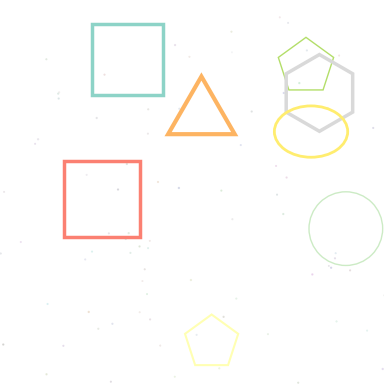[{"shape": "square", "thickness": 2.5, "radius": 0.46, "center": [0.331, 0.846]}, {"shape": "pentagon", "thickness": 1.5, "radius": 0.36, "center": [0.55, 0.11]}, {"shape": "square", "thickness": 2.5, "radius": 0.49, "center": [0.265, 0.483]}, {"shape": "triangle", "thickness": 3, "radius": 0.5, "center": [0.523, 0.701]}, {"shape": "pentagon", "thickness": 1, "radius": 0.38, "center": [0.795, 0.827]}, {"shape": "hexagon", "thickness": 2.5, "radius": 0.5, "center": [0.83, 0.759]}, {"shape": "circle", "thickness": 1, "radius": 0.48, "center": [0.898, 0.406]}, {"shape": "oval", "thickness": 2, "radius": 0.48, "center": [0.808, 0.658]}]